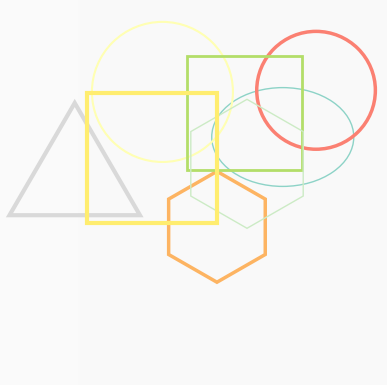[{"shape": "oval", "thickness": 1, "radius": 0.92, "center": [0.73, 0.644]}, {"shape": "circle", "thickness": 1.5, "radius": 0.91, "center": [0.419, 0.761]}, {"shape": "circle", "thickness": 2.5, "radius": 0.77, "center": [0.816, 0.765]}, {"shape": "hexagon", "thickness": 2.5, "radius": 0.72, "center": [0.56, 0.411]}, {"shape": "square", "thickness": 2, "radius": 0.74, "center": [0.63, 0.707]}, {"shape": "triangle", "thickness": 3, "radius": 0.97, "center": [0.193, 0.538]}, {"shape": "hexagon", "thickness": 1, "radius": 0.84, "center": [0.637, 0.575]}, {"shape": "square", "thickness": 3, "radius": 0.84, "center": [0.393, 0.59]}]